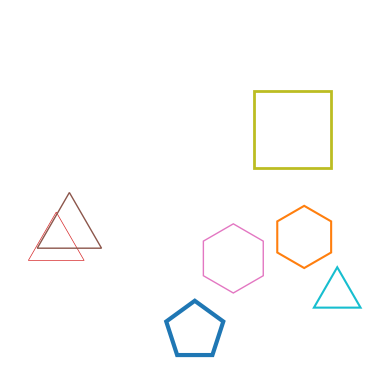[{"shape": "pentagon", "thickness": 3, "radius": 0.39, "center": [0.506, 0.141]}, {"shape": "hexagon", "thickness": 1.5, "radius": 0.4, "center": [0.79, 0.385]}, {"shape": "triangle", "thickness": 0.5, "radius": 0.42, "center": [0.146, 0.365]}, {"shape": "triangle", "thickness": 1, "radius": 0.48, "center": [0.18, 0.404]}, {"shape": "hexagon", "thickness": 1, "radius": 0.45, "center": [0.606, 0.329]}, {"shape": "square", "thickness": 2, "radius": 0.5, "center": [0.76, 0.664]}, {"shape": "triangle", "thickness": 1.5, "radius": 0.35, "center": [0.876, 0.236]}]